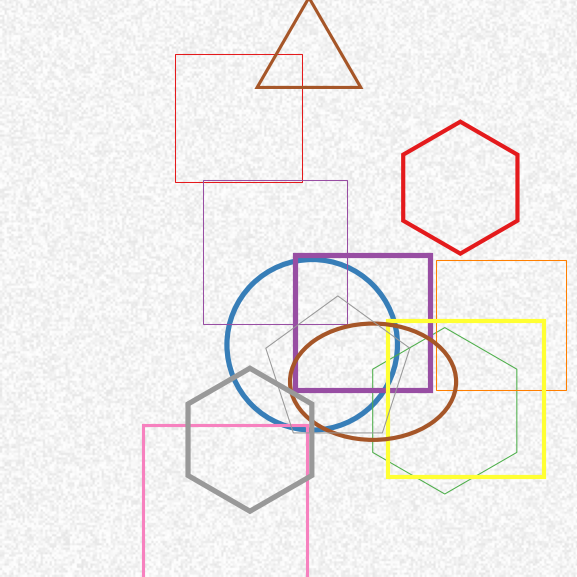[{"shape": "square", "thickness": 0.5, "radius": 0.55, "center": [0.413, 0.795]}, {"shape": "hexagon", "thickness": 2, "radius": 0.57, "center": [0.797, 0.674]}, {"shape": "circle", "thickness": 2.5, "radius": 0.74, "center": [0.541, 0.402]}, {"shape": "hexagon", "thickness": 0.5, "radius": 0.72, "center": [0.77, 0.288]}, {"shape": "square", "thickness": 2.5, "radius": 0.58, "center": [0.627, 0.441]}, {"shape": "square", "thickness": 0.5, "radius": 0.62, "center": [0.476, 0.563]}, {"shape": "square", "thickness": 0.5, "radius": 0.56, "center": [0.867, 0.436]}, {"shape": "square", "thickness": 2, "radius": 0.68, "center": [0.807, 0.308]}, {"shape": "triangle", "thickness": 1.5, "radius": 0.52, "center": [0.535, 0.9]}, {"shape": "oval", "thickness": 2, "radius": 0.72, "center": [0.646, 0.338]}, {"shape": "square", "thickness": 1.5, "radius": 0.71, "center": [0.389, 0.122]}, {"shape": "hexagon", "thickness": 2.5, "radius": 0.62, "center": [0.433, 0.238]}, {"shape": "pentagon", "thickness": 0.5, "radius": 0.66, "center": [0.585, 0.356]}]